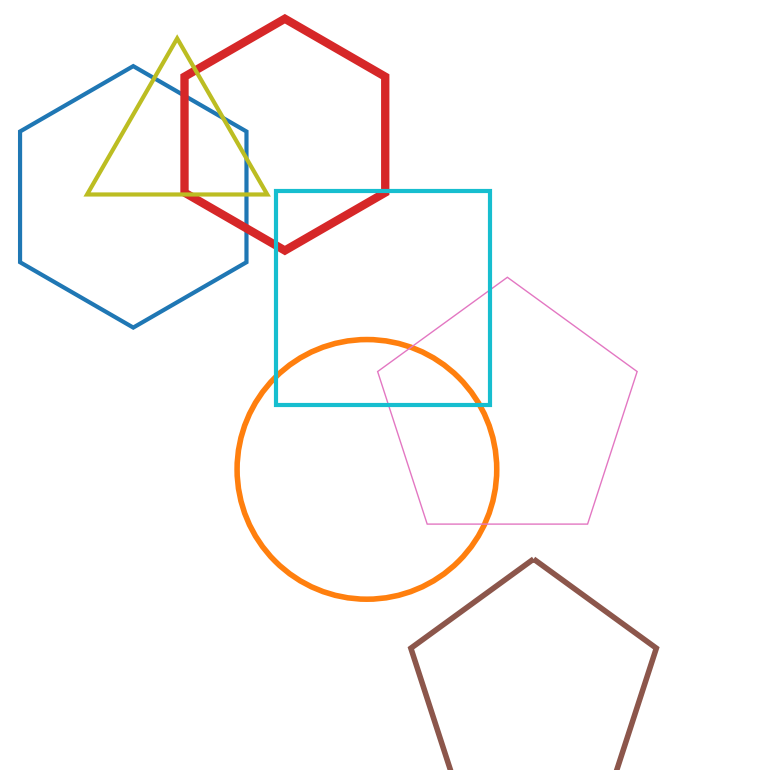[{"shape": "hexagon", "thickness": 1.5, "radius": 0.85, "center": [0.173, 0.744]}, {"shape": "circle", "thickness": 2, "radius": 0.84, "center": [0.477, 0.39]}, {"shape": "hexagon", "thickness": 3, "radius": 0.75, "center": [0.37, 0.825]}, {"shape": "pentagon", "thickness": 2, "radius": 0.84, "center": [0.693, 0.106]}, {"shape": "pentagon", "thickness": 0.5, "radius": 0.89, "center": [0.659, 0.463]}, {"shape": "triangle", "thickness": 1.5, "radius": 0.68, "center": [0.23, 0.815]}, {"shape": "square", "thickness": 1.5, "radius": 0.7, "center": [0.497, 0.613]}]